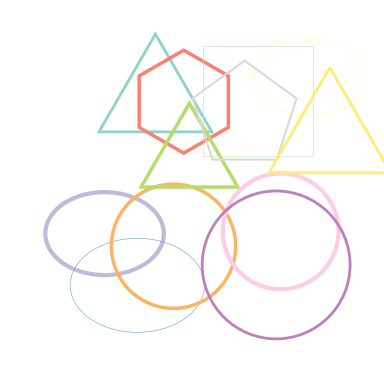[{"shape": "triangle", "thickness": 2, "radius": 0.85, "center": [0.404, 0.742]}, {"shape": "oval", "thickness": 0.5, "radius": 0.71, "center": [0.803, 0.8]}, {"shape": "oval", "thickness": 3, "radius": 0.77, "center": [0.272, 0.393]}, {"shape": "hexagon", "thickness": 2.5, "radius": 0.67, "center": [0.477, 0.736]}, {"shape": "oval", "thickness": 0.5, "radius": 0.87, "center": [0.357, 0.259]}, {"shape": "circle", "thickness": 2.5, "radius": 0.81, "center": [0.451, 0.36]}, {"shape": "triangle", "thickness": 2.5, "radius": 0.72, "center": [0.492, 0.587]}, {"shape": "circle", "thickness": 3, "radius": 0.75, "center": [0.729, 0.399]}, {"shape": "pentagon", "thickness": 1.5, "radius": 0.71, "center": [0.635, 0.7]}, {"shape": "circle", "thickness": 2, "radius": 0.96, "center": [0.717, 0.312]}, {"shape": "square", "thickness": 0.5, "radius": 0.72, "center": [0.67, 0.738]}, {"shape": "triangle", "thickness": 2, "radius": 0.91, "center": [0.857, 0.642]}]